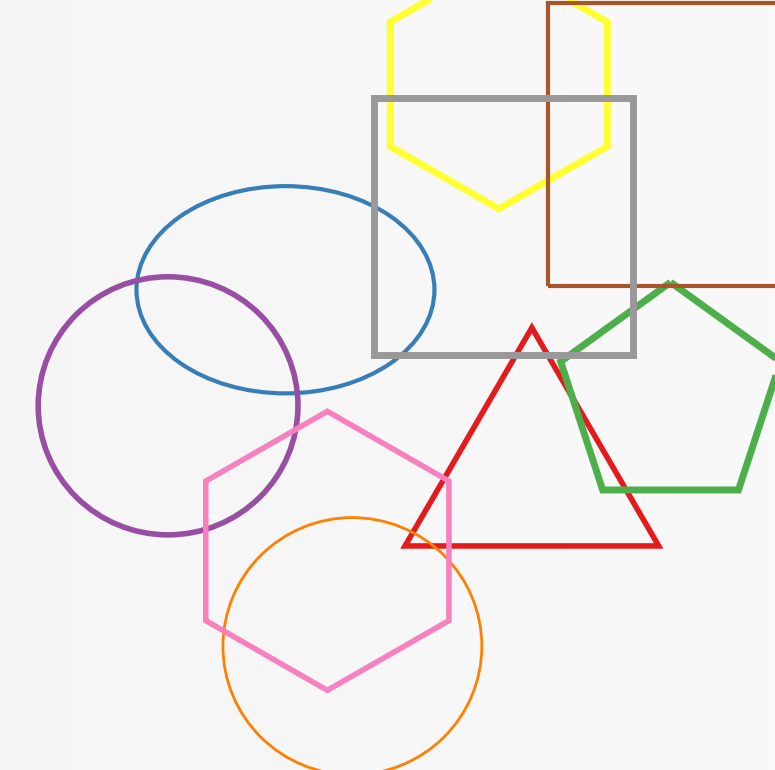[{"shape": "triangle", "thickness": 2, "radius": 0.94, "center": [0.686, 0.385]}, {"shape": "oval", "thickness": 1.5, "radius": 0.96, "center": [0.368, 0.624]}, {"shape": "pentagon", "thickness": 2.5, "radius": 0.75, "center": [0.865, 0.484]}, {"shape": "circle", "thickness": 2, "radius": 0.84, "center": [0.217, 0.473]}, {"shape": "circle", "thickness": 1, "radius": 0.84, "center": [0.455, 0.161]}, {"shape": "hexagon", "thickness": 2.5, "radius": 0.81, "center": [0.644, 0.891]}, {"shape": "square", "thickness": 1.5, "radius": 0.92, "center": [0.89, 0.813]}, {"shape": "hexagon", "thickness": 2, "radius": 0.91, "center": [0.422, 0.285]}, {"shape": "square", "thickness": 2.5, "radius": 0.84, "center": [0.65, 0.705]}]